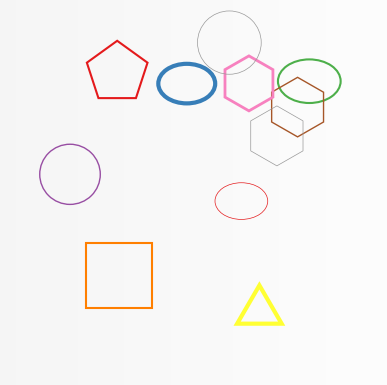[{"shape": "pentagon", "thickness": 1.5, "radius": 0.41, "center": [0.302, 0.812]}, {"shape": "oval", "thickness": 0.5, "radius": 0.34, "center": [0.623, 0.478]}, {"shape": "oval", "thickness": 3, "radius": 0.37, "center": [0.482, 0.783]}, {"shape": "oval", "thickness": 1.5, "radius": 0.4, "center": [0.798, 0.789]}, {"shape": "circle", "thickness": 1, "radius": 0.39, "center": [0.181, 0.547]}, {"shape": "square", "thickness": 1.5, "radius": 0.42, "center": [0.307, 0.284]}, {"shape": "triangle", "thickness": 3, "radius": 0.33, "center": [0.669, 0.192]}, {"shape": "hexagon", "thickness": 1, "radius": 0.39, "center": [0.768, 0.722]}, {"shape": "hexagon", "thickness": 2, "radius": 0.36, "center": [0.642, 0.783]}, {"shape": "hexagon", "thickness": 0.5, "radius": 0.39, "center": [0.715, 0.647]}, {"shape": "circle", "thickness": 0.5, "radius": 0.41, "center": [0.592, 0.889]}]